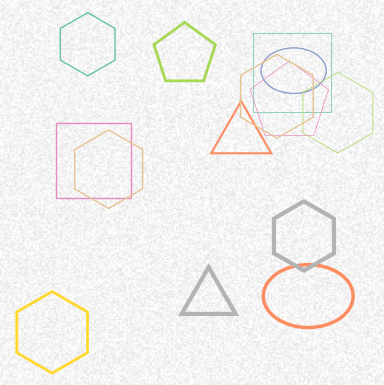[{"shape": "square", "thickness": 0.5, "radius": 0.51, "center": [0.758, 0.812]}, {"shape": "hexagon", "thickness": 1, "radius": 0.41, "center": [0.228, 0.885]}, {"shape": "triangle", "thickness": 1.5, "radius": 0.45, "center": [0.626, 0.647]}, {"shape": "oval", "thickness": 2.5, "radius": 0.58, "center": [0.801, 0.231]}, {"shape": "oval", "thickness": 1, "radius": 0.42, "center": [0.763, 0.816]}, {"shape": "pentagon", "thickness": 0.5, "radius": 0.54, "center": [0.752, 0.734]}, {"shape": "square", "thickness": 1, "radius": 0.49, "center": [0.243, 0.584]}, {"shape": "hexagon", "thickness": 0.5, "radius": 0.52, "center": [0.878, 0.707]}, {"shape": "pentagon", "thickness": 2, "radius": 0.42, "center": [0.48, 0.858]}, {"shape": "hexagon", "thickness": 2, "radius": 0.53, "center": [0.135, 0.137]}, {"shape": "hexagon", "thickness": 1, "radius": 0.54, "center": [0.719, 0.75]}, {"shape": "hexagon", "thickness": 1, "radius": 0.51, "center": [0.282, 0.561]}, {"shape": "triangle", "thickness": 3, "radius": 0.4, "center": [0.542, 0.225]}, {"shape": "hexagon", "thickness": 3, "radius": 0.45, "center": [0.79, 0.387]}]